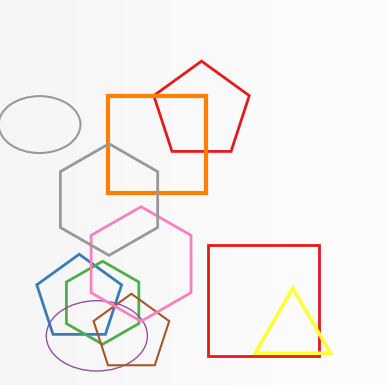[{"shape": "pentagon", "thickness": 2, "radius": 0.65, "center": [0.52, 0.712]}, {"shape": "square", "thickness": 2, "radius": 0.72, "center": [0.68, 0.219]}, {"shape": "pentagon", "thickness": 2, "radius": 0.58, "center": [0.204, 0.225]}, {"shape": "hexagon", "thickness": 2, "radius": 0.54, "center": [0.265, 0.214]}, {"shape": "oval", "thickness": 1, "radius": 0.65, "center": [0.25, 0.128]}, {"shape": "square", "thickness": 3, "radius": 0.63, "center": [0.406, 0.625]}, {"shape": "triangle", "thickness": 2.5, "radius": 0.56, "center": [0.756, 0.139]}, {"shape": "pentagon", "thickness": 1.5, "radius": 0.51, "center": [0.339, 0.134]}, {"shape": "hexagon", "thickness": 2, "radius": 0.74, "center": [0.364, 0.314]}, {"shape": "oval", "thickness": 1.5, "radius": 0.53, "center": [0.102, 0.676]}, {"shape": "hexagon", "thickness": 2, "radius": 0.72, "center": [0.281, 0.482]}]